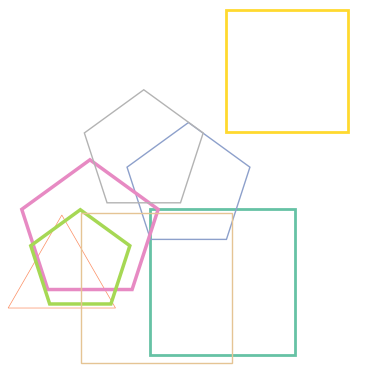[{"shape": "square", "thickness": 2, "radius": 0.94, "center": [0.579, 0.268]}, {"shape": "triangle", "thickness": 0.5, "radius": 0.8, "center": [0.161, 0.28]}, {"shape": "pentagon", "thickness": 1, "radius": 0.84, "center": [0.49, 0.514]}, {"shape": "pentagon", "thickness": 2.5, "radius": 0.93, "center": [0.234, 0.399]}, {"shape": "pentagon", "thickness": 2.5, "radius": 0.68, "center": [0.209, 0.32]}, {"shape": "square", "thickness": 2, "radius": 0.79, "center": [0.745, 0.815]}, {"shape": "square", "thickness": 1, "radius": 0.97, "center": [0.406, 0.253]}, {"shape": "pentagon", "thickness": 1, "radius": 0.81, "center": [0.373, 0.605]}]